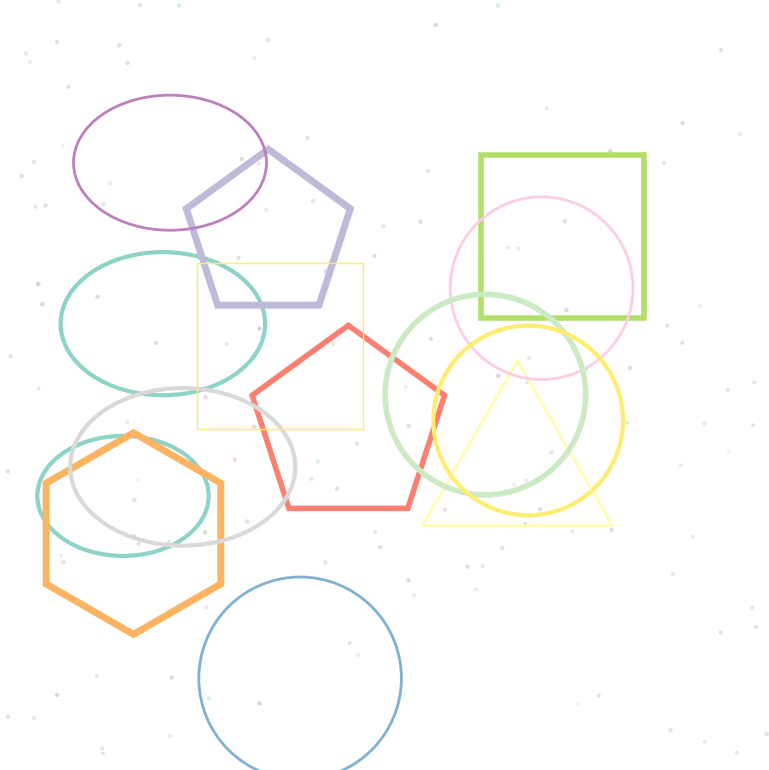[{"shape": "oval", "thickness": 1.5, "radius": 0.56, "center": [0.16, 0.356]}, {"shape": "oval", "thickness": 1.5, "radius": 0.66, "center": [0.211, 0.58]}, {"shape": "triangle", "thickness": 1, "radius": 0.71, "center": [0.672, 0.389]}, {"shape": "pentagon", "thickness": 2.5, "radius": 0.56, "center": [0.348, 0.694]}, {"shape": "pentagon", "thickness": 2, "radius": 0.66, "center": [0.452, 0.446]}, {"shape": "circle", "thickness": 1, "radius": 0.66, "center": [0.39, 0.119]}, {"shape": "hexagon", "thickness": 2.5, "radius": 0.65, "center": [0.173, 0.307]}, {"shape": "square", "thickness": 2, "radius": 0.53, "center": [0.73, 0.693]}, {"shape": "circle", "thickness": 1, "radius": 0.59, "center": [0.703, 0.626]}, {"shape": "oval", "thickness": 1.5, "radius": 0.73, "center": [0.237, 0.394]}, {"shape": "oval", "thickness": 1, "radius": 0.63, "center": [0.221, 0.789]}, {"shape": "circle", "thickness": 2, "radius": 0.65, "center": [0.63, 0.488]}, {"shape": "square", "thickness": 0.5, "radius": 0.54, "center": [0.364, 0.551]}, {"shape": "circle", "thickness": 1.5, "radius": 0.62, "center": [0.686, 0.454]}]